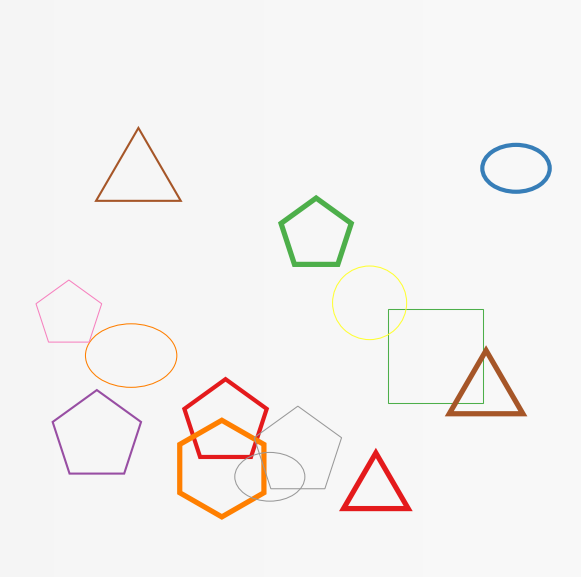[{"shape": "pentagon", "thickness": 2, "radius": 0.37, "center": [0.388, 0.268]}, {"shape": "triangle", "thickness": 2.5, "radius": 0.32, "center": [0.647, 0.151]}, {"shape": "oval", "thickness": 2, "radius": 0.29, "center": [0.888, 0.708]}, {"shape": "pentagon", "thickness": 2.5, "radius": 0.32, "center": [0.544, 0.593]}, {"shape": "square", "thickness": 0.5, "radius": 0.41, "center": [0.749, 0.382]}, {"shape": "pentagon", "thickness": 1, "radius": 0.4, "center": [0.167, 0.244]}, {"shape": "hexagon", "thickness": 2.5, "radius": 0.42, "center": [0.382, 0.188]}, {"shape": "oval", "thickness": 0.5, "radius": 0.39, "center": [0.226, 0.383]}, {"shape": "circle", "thickness": 0.5, "radius": 0.32, "center": [0.636, 0.475]}, {"shape": "triangle", "thickness": 2.5, "radius": 0.37, "center": [0.836, 0.319]}, {"shape": "triangle", "thickness": 1, "radius": 0.42, "center": [0.238, 0.693]}, {"shape": "pentagon", "thickness": 0.5, "radius": 0.3, "center": [0.118, 0.455]}, {"shape": "oval", "thickness": 0.5, "radius": 0.3, "center": [0.464, 0.174]}, {"shape": "pentagon", "thickness": 0.5, "radius": 0.4, "center": [0.512, 0.217]}]